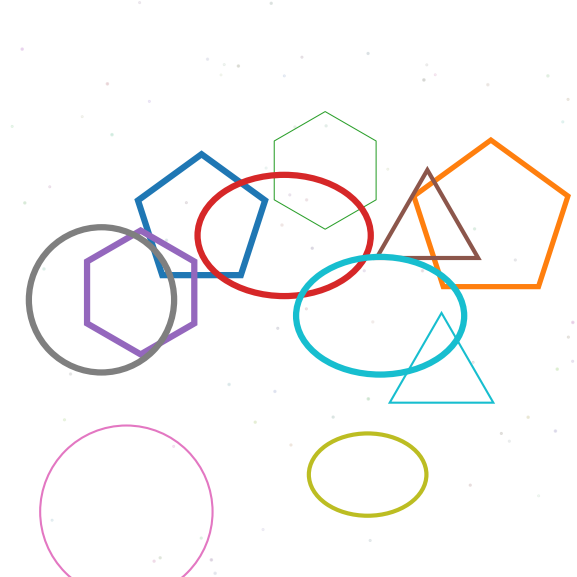[{"shape": "pentagon", "thickness": 3, "radius": 0.58, "center": [0.349, 0.616]}, {"shape": "pentagon", "thickness": 2.5, "radius": 0.7, "center": [0.85, 0.616]}, {"shape": "hexagon", "thickness": 0.5, "radius": 0.51, "center": [0.563, 0.704]}, {"shape": "oval", "thickness": 3, "radius": 0.75, "center": [0.492, 0.591]}, {"shape": "hexagon", "thickness": 3, "radius": 0.54, "center": [0.244, 0.493]}, {"shape": "triangle", "thickness": 2, "radius": 0.51, "center": [0.74, 0.603]}, {"shape": "circle", "thickness": 1, "radius": 0.75, "center": [0.219, 0.113]}, {"shape": "circle", "thickness": 3, "radius": 0.63, "center": [0.176, 0.48]}, {"shape": "oval", "thickness": 2, "radius": 0.51, "center": [0.637, 0.177]}, {"shape": "triangle", "thickness": 1, "radius": 0.52, "center": [0.765, 0.354]}, {"shape": "oval", "thickness": 3, "radius": 0.73, "center": [0.658, 0.452]}]